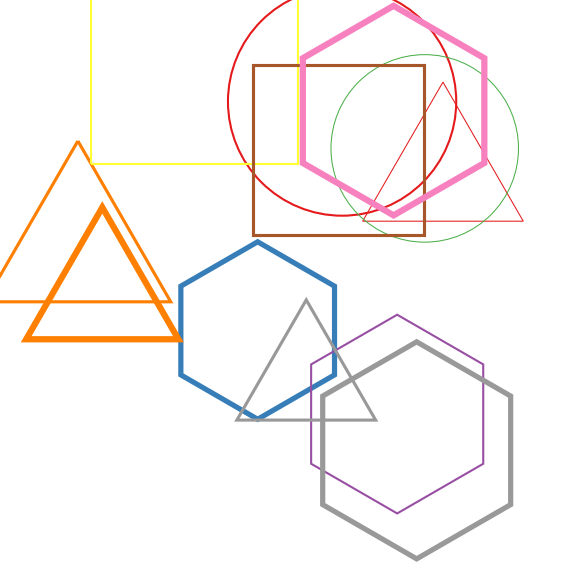[{"shape": "triangle", "thickness": 0.5, "radius": 0.8, "center": [0.767, 0.696]}, {"shape": "circle", "thickness": 1, "radius": 0.99, "center": [0.592, 0.823]}, {"shape": "hexagon", "thickness": 2.5, "radius": 0.77, "center": [0.446, 0.427]}, {"shape": "circle", "thickness": 0.5, "radius": 0.81, "center": [0.735, 0.742]}, {"shape": "hexagon", "thickness": 1, "radius": 0.86, "center": [0.688, 0.282]}, {"shape": "triangle", "thickness": 1.5, "radius": 0.93, "center": [0.135, 0.569]}, {"shape": "triangle", "thickness": 3, "radius": 0.76, "center": [0.177, 0.488]}, {"shape": "square", "thickness": 1, "radius": 0.89, "center": [0.337, 0.893]}, {"shape": "square", "thickness": 1.5, "radius": 0.74, "center": [0.587, 0.739]}, {"shape": "hexagon", "thickness": 3, "radius": 0.91, "center": [0.682, 0.808]}, {"shape": "triangle", "thickness": 1.5, "radius": 0.69, "center": [0.53, 0.341]}, {"shape": "hexagon", "thickness": 2.5, "radius": 0.94, "center": [0.722, 0.219]}]